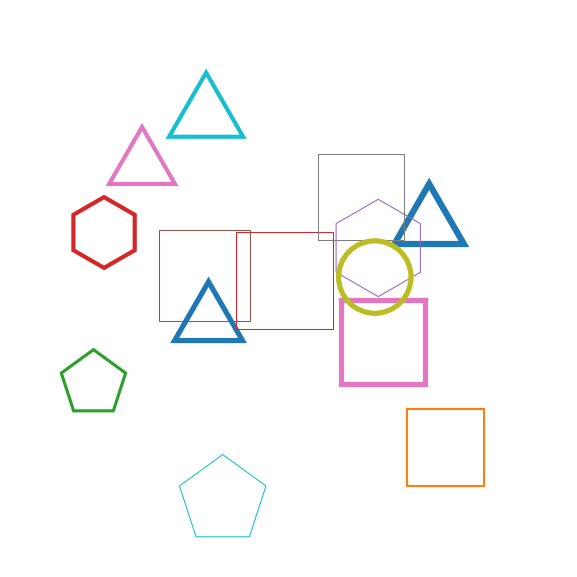[{"shape": "triangle", "thickness": 3, "radius": 0.35, "center": [0.743, 0.611]}, {"shape": "triangle", "thickness": 2.5, "radius": 0.34, "center": [0.361, 0.443]}, {"shape": "square", "thickness": 1, "radius": 0.33, "center": [0.771, 0.225]}, {"shape": "pentagon", "thickness": 1.5, "radius": 0.29, "center": [0.162, 0.335]}, {"shape": "hexagon", "thickness": 2, "radius": 0.31, "center": [0.18, 0.597]}, {"shape": "square", "thickness": 0.5, "radius": 0.42, "center": [0.492, 0.513]}, {"shape": "hexagon", "thickness": 0.5, "radius": 0.42, "center": [0.655, 0.57]}, {"shape": "square", "thickness": 0.5, "radius": 0.39, "center": [0.354, 0.523]}, {"shape": "square", "thickness": 2.5, "radius": 0.36, "center": [0.664, 0.407]}, {"shape": "triangle", "thickness": 2, "radius": 0.33, "center": [0.246, 0.713]}, {"shape": "square", "thickness": 0.5, "radius": 0.37, "center": [0.625, 0.657]}, {"shape": "circle", "thickness": 2.5, "radius": 0.31, "center": [0.649, 0.519]}, {"shape": "triangle", "thickness": 2, "radius": 0.37, "center": [0.357, 0.799]}, {"shape": "pentagon", "thickness": 0.5, "radius": 0.39, "center": [0.386, 0.133]}]